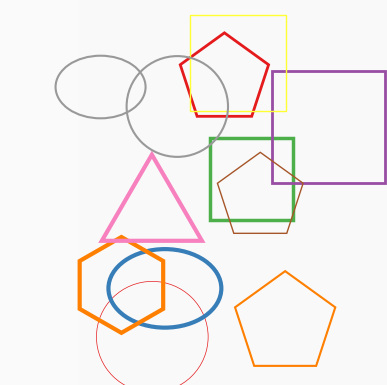[{"shape": "pentagon", "thickness": 2, "radius": 0.6, "center": [0.579, 0.795]}, {"shape": "circle", "thickness": 0.5, "radius": 0.72, "center": [0.393, 0.125]}, {"shape": "oval", "thickness": 3, "radius": 0.73, "center": [0.426, 0.251]}, {"shape": "square", "thickness": 2.5, "radius": 0.53, "center": [0.649, 0.535]}, {"shape": "square", "thickness": 2, "radius": 0.73, "center": [0.848, 0.669]}, {"shape": "pentagon", "thickness": 1.5, "radius": 0.68, "center": [0.736, 0.16]}, {"shape": "hexagon", "thickness": 3, "radius": 0.62, "center": [0.313, 0.26]}, {"shape": "square", "thickness": 1, "radius": 0.62, "center": [0.613, 0.837]}, {"shape": "pentagon", "thickness": 1, "radius": 0.58, "center": [0.672, 0.488]}, {"shape": "triangle", "thickness": 3, "radius": 0.75, "center": [0.392, 0.449]}, {"shape": "oval", "thickness": 1.5, "radius": 0.58, "center": [0.26, 0.774]}, {"shape": "circle", "thickness": 1.5, "radius": 0.65, "center": [0.458, 0.723]}]